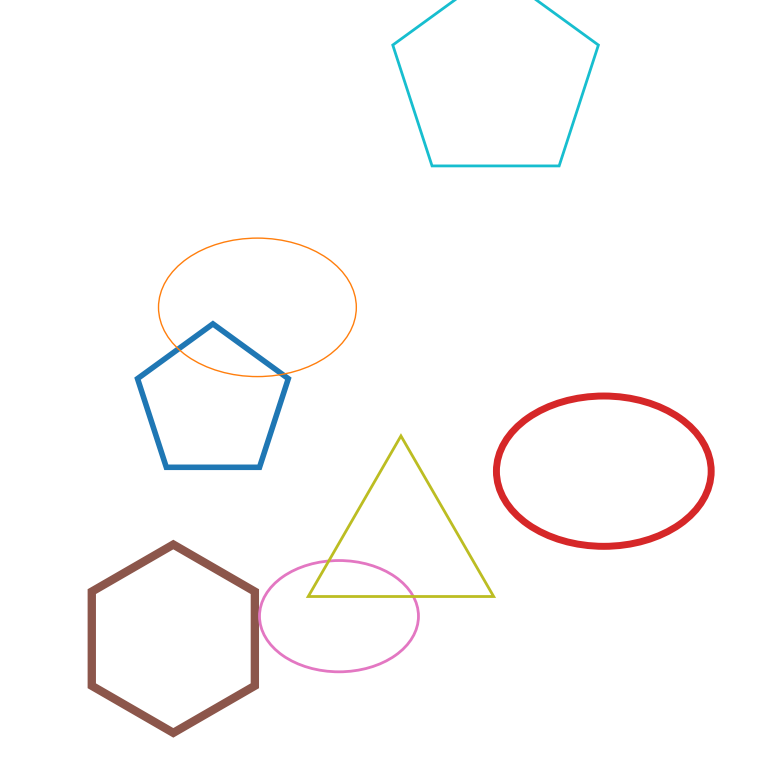[{"shape": "pentagon", "thickness": 2, "radius": 0.51, "center": [0.277, 0.476]}, {"shape": "oval", "thickness": 0.5, "radius": 0.64, "center": [0.334, 0.601]}, {"shape": "oval", "thickness": 2.5, "radius": 0.7, "center": [0.784, 0.388]}, {"shape": "hexagon", "thickness": 3, "radius": 0.61, "center": [0.225, 0.171]}, {"shape": "oval", "thickness": 1, "radius": 0.52, "center": [0.44, 0.2]}, {"shape": "triangle", "thickness": 1, "radius": 0.7, "center": [0.521, 0.295]}, {"shape": "pentagon", "thickness": 1, "radius": 0.7, "center": [0.644, 0.898]}]